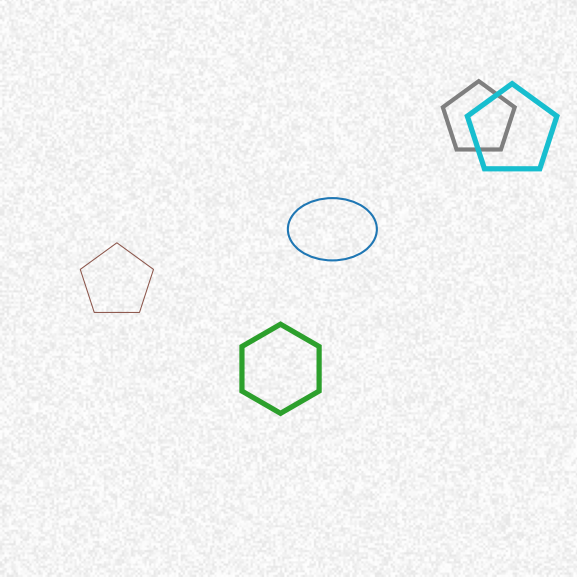[{"shape": "oval", "thickness": 1, "radius": 0.39, "center": [0.576, 0.602]}, {"shape": "hexagon", "thickness": 2.5, "radius": 0.39, "center": [0.486, 0.361]}, {"shape": "pentagon", "thickness": 0.5, "radius": 0.33, "center": [0.202, 0.512]}, {"shape": "pentagon", "thickness": 2, "radius": 0.33, "center": [0.829, 0.793]}, {"shape": "pentagon", "thickness": 2.5, "radius": 0.41, "center": [0.887, 0.773]}]